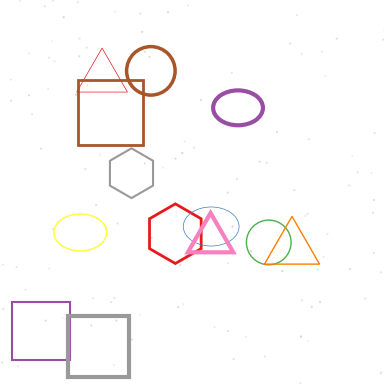[{"shape": "triangle", "thickness": 0.5, "radius": 0.38, "center": [0.265, 0.799]}, {"shape": "hexagon", "thickness": 2, "radius": 0.39, "center": [0.455, 0.393]}, {"shape": "oval", "thickness": 0.5, "radius": 0.36, "center": [0.548, 0.412]}, {"shape": "circle", "thickness": 1, "radius": 0.29, "center": [0.698, 0.37]}, {"shape": "oval", "thickness": 3, "radius": 0.32, "center": [0.618, 0.72]}, {"shape": "square", "thickness": 1.5, "radius": 0.37, "center": [0.107, 0.141]}, {"shape": "triangle", "thickness": 1, "radius": 0.41, "center": [0.758, 0.355]}, {"shape": "oval", "thickness": 1, "radius": 0.34, "center": [0.209, 0.396]}, {"shape": "square", "thickness": 2, "radius": 0.42, "center": [0.287, 0.707]}, {"shape": "circle", "thickness": 2.5, "radius": 0.31, "center": [0.392, 0.816]}, {"shape": "triangle", "thickness": 3, "radius": 0.34, "center": [0.547, 0.379]}, {"shape": "hexagon", "thickness": 1.5, "radius": 0.32, "center": [0.342, 0.55]}, {"shape": "square", "thickness": 3, "radius": 0.4, "center": [0.255, 0.101]}]